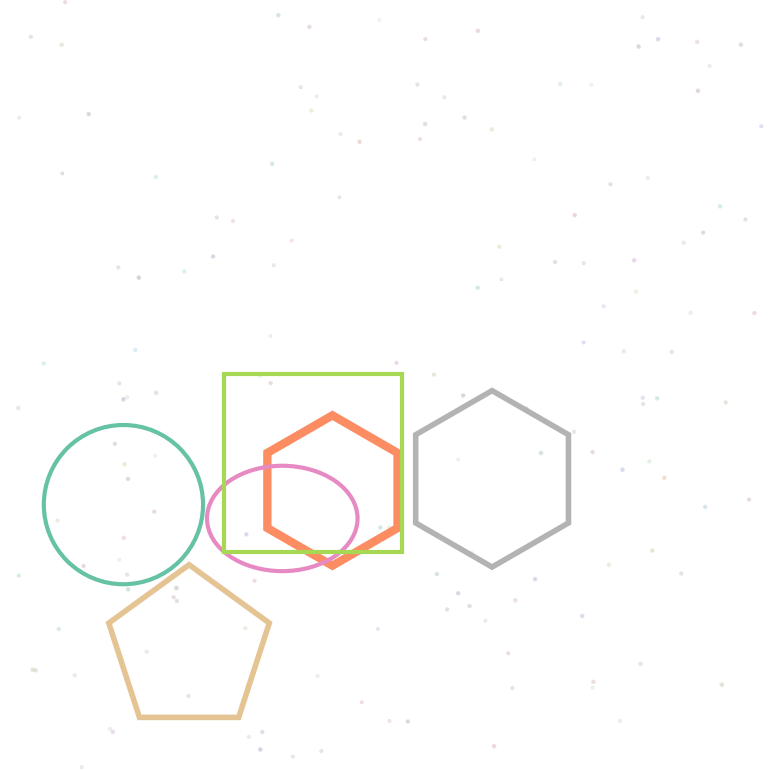[{"shape": "circle", "thickness": 1.5, "radius": 0.52, "center": [0.16, 0.345]}, {"shape": "hexagon", "thickness": 3, "radius": 0.49, "center": [0.432, 0.363]}, {"shape": "oval", "thickness": 1.5, "radius": 0.49, "center": [0.367, 0.327]}, {"shape": "square", "thickness": 1.5, "radius": 0.58, "center": [0.407, 0.399]}, {"shape": "pentagon", "thickness": 2, "radius": 0.55, "center": [0.246, 0.157]}, {"shape": "hexagon", "thickness": 2, "radius": 0.57, "center": [0.639, 0.378]}]